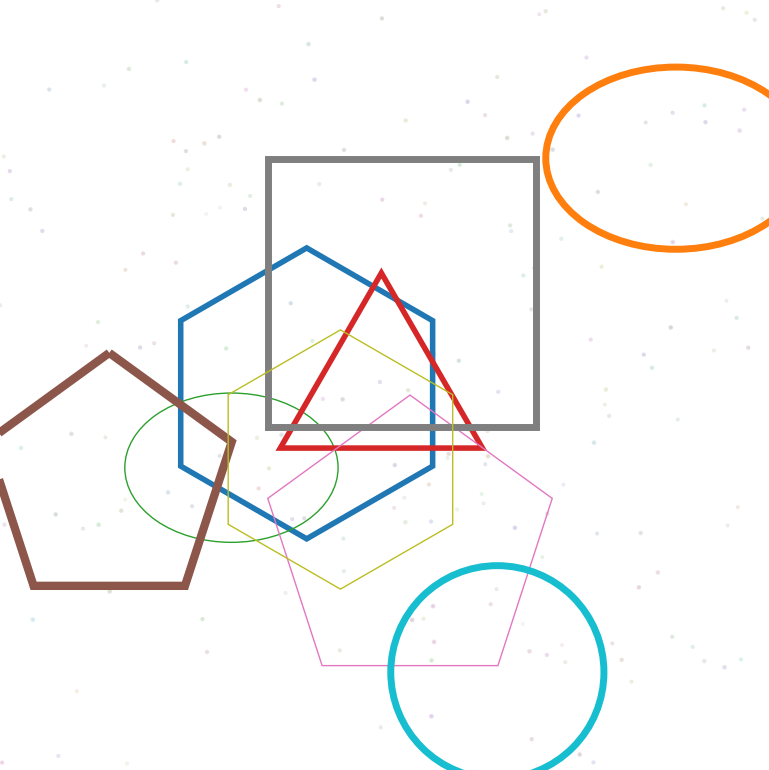[{"shape": "hexagon", "thickness": 2, "radius": 0.94, "center": [0.398, 0.489]}, {"shape": "oval", "thickness": 2.5, "radius": 0.85, "center": [0.878, 0.795]}, {"shape": "oval", "thickness": 0.5, "radius": 0.69, "center": [0.301, 0.393]}, {"shape": "triangle", "thickness": 2, "radius": 0.76, "center": [0.495, 0.494]}, {"shape": "pentagon", "thickness": 3, "radius": 0.84, "center": [0.142, 0.374]}, {"shape": "pentagon", "thickness": 0.5, "radius": 0.97, "center": [0.532, 0.293]}, {"shape": "square", "thickness": 2.5, "radius": 0.87, "center": [0.522, 0.619]}, {"shape": "hexagon", "thickness": 0.5, "radius": 0.84, "center": [0.442, 0.403]}, {"shape": "circle", "thickness": 2.5, "radius": 0.69, "center": [0.646, 0.127]}]